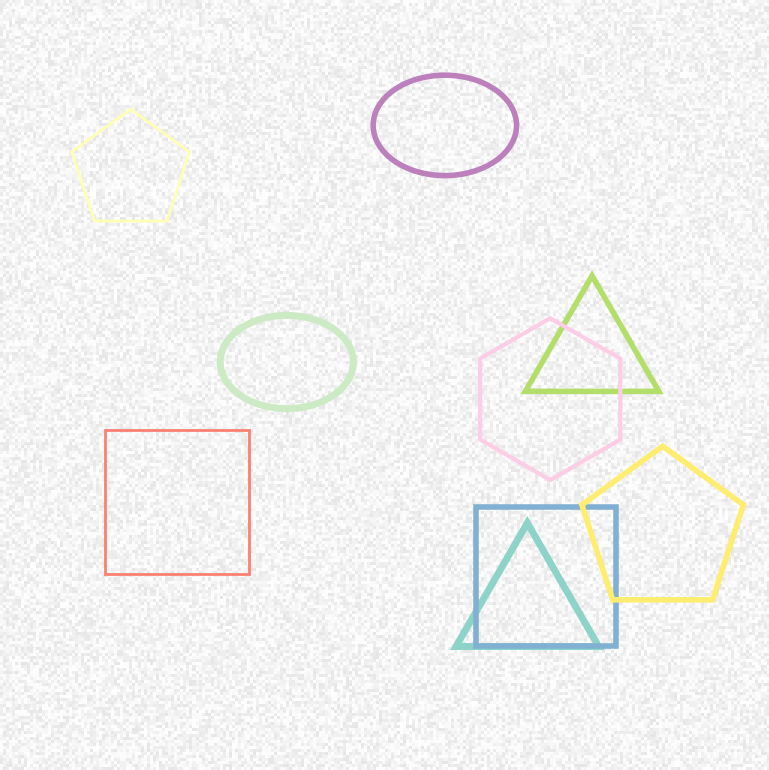[{"shape": "triangle", "thickness": 2.5, "radius": 0.53, "center": [0.685, 0.214]}, {"shape": "pentagon", "thickness": 1, "radius": 0.4, "center": [0.17, 0.778]}, {"shape": "square", "thickness": 1, "radius": 0.47, "center": [0.23, 0.348]}, {"shape": "square", "thickness": 2, "radius": 0.45, "center": [0.709, 0.251]}, {"shape": "triangle", "thickness": 2, "radius": 0.5, "center": [0.769, 0.542]}, {"shape": "hexagon", "thickness": 1.5, "radius": 0.53, "center": [0.715, 0.482]}, {"shape": "oval", "thickness": 2, "radius": 0.47, "center": [0.578, 0.837]}, {"shape": "oval", "thickness": 2.5, "radius": 0.43, "center": [0.372, 0.53]}, {"shape": "pentagon", "thickness": 2, "radius": 0.55, "center": [0.861, 0.31]}]